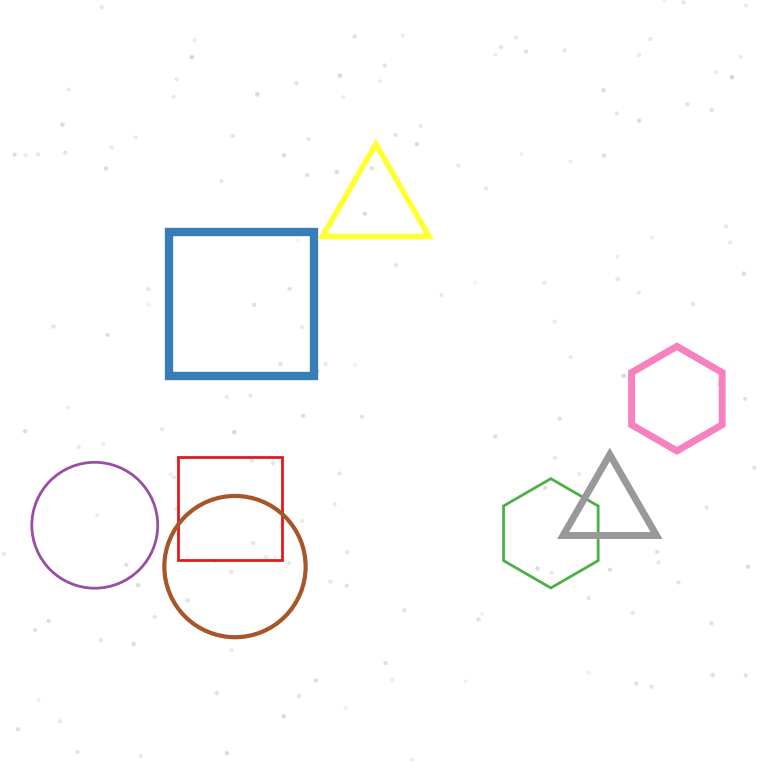[{"shape": "square", "thickness": 1, "radius": 0.34, "center": [0.299, 0.34]}, {"shape": "square", "thickness": 3, "radius": 0.47, "center": [0.314, 0.605]}, {"shape": "hexagon", "thickness": 1, "radius": 0.35, "center": [0.715, 0.307]}, {"shape": "circle", "thickness": 1, "radius": 0.41, "center": [0.123, 0.318]}, {"shape": "triangle", "thickness": 2, "radius": 0.4, "center": [0.488, 0.733]}, {"shape": "circle", "thickness": 1.5, "radius": 0.46, "center": [0.305, 0.264]}, {"shape": "hexagon", "thickness": 2.5, "radius": 0.34, "center": [0.879, 0.482]}, {"shape": "triangle", "thickness": 2.5, "radius": 0.35, "center": [0.792, 0.34]}]